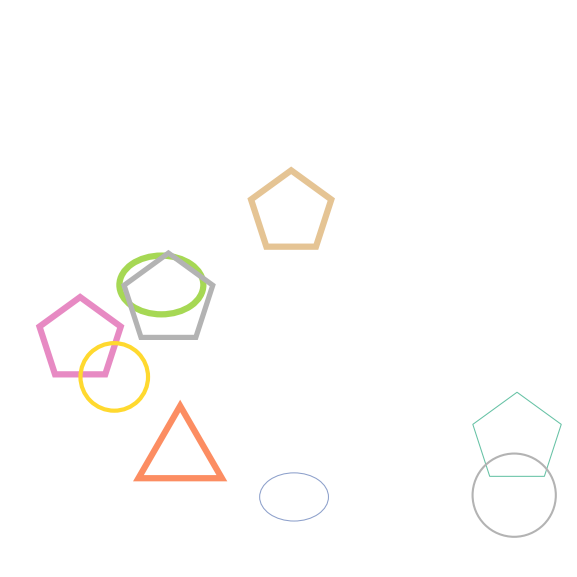[{"shape": "pentagon", "thickness": 0.5, "radius": 0.4, "center": [0.895, 0.239]}, {"shape": "triangle", "thickness": 3, "radius": 0.42, "center": [0.312, 0.213]}, {"shape": "oval", "thickness": 0.5, "radius": 0.3, "center": [0.509, 0.139]}, {"shape": "pentagon", "thickness": 3, "radius": 0.37, "center": [0.139, 0.411]}, {"shape": "oval", "thickness": 3, "radius": 0.36, "center": [0.279, 0.506]}, {"shape": "circle", "thickness": 2, "radius": 0.29, "center": [0.198, 0.346]}, {"shape": "pentagon", "thickness": 3, "radius": 0.37, "center": [0.504, 0.631]}, {"shape": "circle", "thickness": 1, "radius": 0.36, "center": [0.89, 0.142]}, {"shape": "pentagon", "thickness": 2.5, "radius": 0.4, "center": [0.292, 0.48]}]